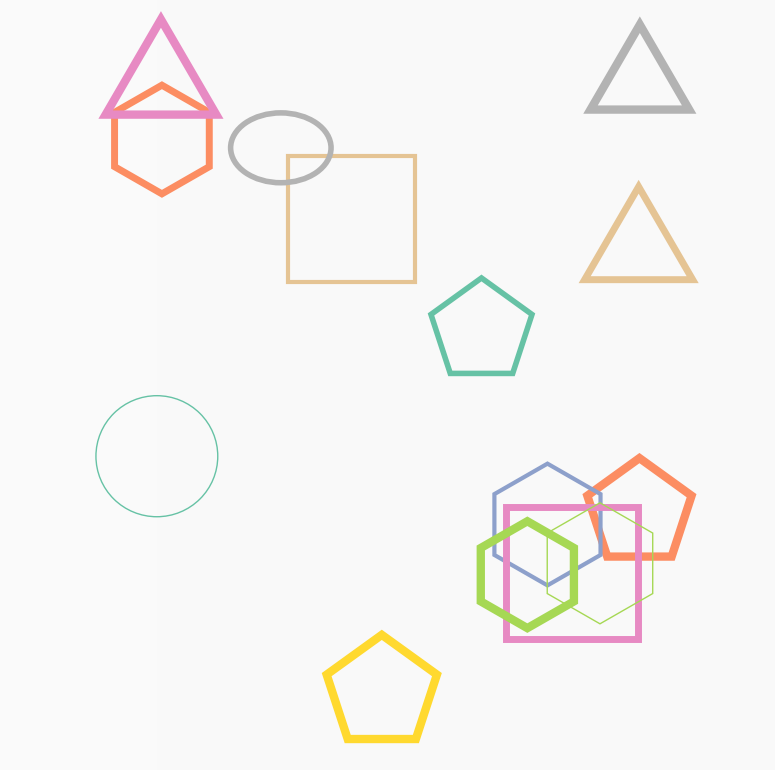[{"shape": "circle", "thickness": 0.5, "radius": 0.39, "center": [0.202, 0.408]}, {"shape": "pentagon", "thickness": 2, "radius": 0.34, "center": [0.621, 0.57]}, {"shape": "hexagon", "thickness": 2.5, "radius": 0.35, "center": [0.209, 0.819]}, {"shape": "pentagon", "thickness": 3, "radius": 0.35, "center": [0.825, 0.334]}, {"shape": "hexagon", "thickness": 1.5, "radius": 0.4, "center": [0.706, 0.319]}, {"shape": "square", "thickness": 2.5, "radius": 0.43, "center": [0.738, 0.256]}, {"shape": "triangle", "thickness": 3, "radius": 0.41, "center": [0.208, 0.892]}, {"shape": "hexagon", "thickness": 0.5, "radius": 0.39, "center": [0.774, 0.268]}, {"shape": "hexagon", "thickness": 3, "radius": 0.35, "center": [0.68, 0.254]}, {"shape": "pentagon", "thickness": 3, "radius": 0.37, "center": [0.493, 0.101]}, {"shape": "square", "thickness": 1.5, "radius": 0.41, "center": [0.454, 0.716]}, {"shape": "triangle", "thickness": 2.5, "radius": 0.4, "center": [0.824, 0.677]}, {"shape": "triangle", "thickness": 3, "radius": 0.37, "center": [0.826, 0.894]}, {"shape": "oval", "thickness": 2, "radius": 0.32, "center": [0.362, 0.808]}]